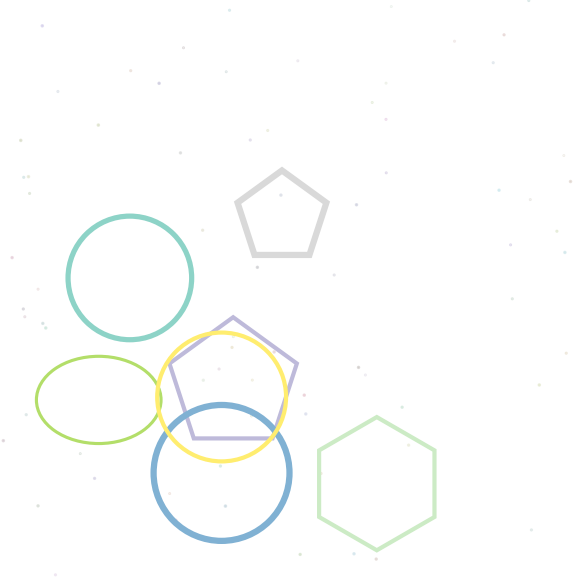[{"shape": "circle", "thickness": 2.5, "radius": 0.54, "center": [0.225, 0.518]}, {"shape": "pentagon", "thickness": 2, "radius": 0.58, "center": [0.404, 0.334]}, {"shape": "circle", "thickness": 3, "radius": 0.59, "center": [0.384, 0.18]}, {"shape": "oval", "thickness": 1.5, "radius": 0.54, "center": [0.171, 0.307]}, {"shape": "pentagon", "thickness": 3, "radius": 0.4, "center": [0.488, 0.623]}, {"shape": "hexagon", "thickness": 2, "radius": 0.58, "center": [0.652, 0.162]}, {"shape": "circle", "thickness": 2, "radius": 0.56, "center": [0.384, 0.312]}]